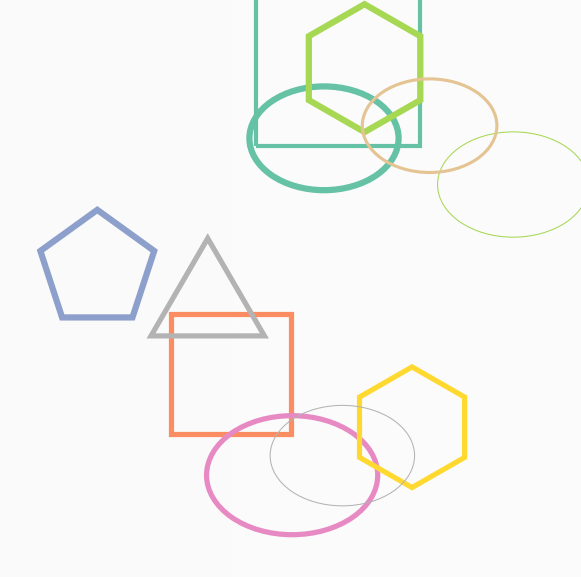[{"shape": "oval", "thickness": 3, "radius": 0.64, "center": [0.557, 0.76]}, {"shape": "square", "thickness": 2, "radius": 0.7, "center": [0.581, 0.886]}, {"shape": "square", "thickness": 2.5, "radius": 0.52, "center": [0.397, 0.352]}, {"shape": "pentagon", "thickness": 3, "radius": 0.51, "center": [0.167, 0.533]}, {"shape": "oval", "thickness": 2.5, "radius": 0.74, "center": [0.503, 0.176]}, {"shape": "hexagon", "thickness": 3, "radius": 0.55, "center": [0.627, 0.881]}, {"shape": "oval", "thickness": 0.5, "radius": 0.65, "center": [0.883, 0.68]}, {"shape": "hexagon", "thickness": 2.5, "radius": 0.52, "center": [0.709, 0.259]}, {"shape": "oval", "thickness": 1.5, "radius": 0.58, "center": [0.739, 0.781]}, {"shape": "oval", "thickness": 0.5, "radius": 0.62, "center": [0.589, 0.21]}, {"shape": "triangle", "thickness": 2.5, "radius": 0.56, "center": [0.357, 0.474]}]